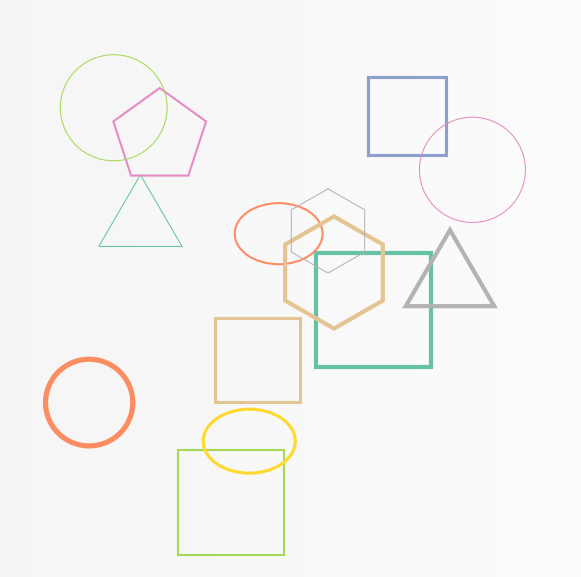[{"shape": "triangle", "thickness": 0.5, "radius": 0.41, "center": [0.242, 0.614]}, {"shape": "square", "thickness": 2, "radius": 0.5, "center": [0.642, 0.463]}, {"shape": "circle", "thickness": 2.5, "radius": 0.38, "center": [0.153, 0.302]}, {"shape": "oval", "thickness": 1, "radius": 0.38, "center": [0.479, 0.595]}, {"shape": "square", "thickness": 1.5, "radius": 0.34, "center": [0.7, 0.798]}, {"shape": "circle", "thickness": 0.5, "radius": 0.46, "center": [0.813, 0.705]}, {"shape": "pentagon", "thickness": 1, "radius": 0.42, "center": [0.275, 0.763]}, {"shape": "circle", "thickness": 0.5, "radius": 0.46, "center": [0.196, 0.813]}, {"shape": "square", "thickness": 1, "radius": 0.45, "center": [0.397, 0.129]}, {"shape": "oval", "thickness": 1.5, "radius": 0.4, "center": [0.429, 0.235]}, {"shape": "hexagon", "thickness": 2, "radius": 0.49, "center": [0.575, 0.527]}, {"shape": "square", "thickness": 1.5, "radius": 0.36, "center": [0.443, 0.375]}, {"shape": "triangle", "thickness": 2, "radius": 0.44, "center": [0.774, 0.513]}, {"shape": "hexagon", "thickness": 0.5, "radius": 0.36, "center": [0.564, 0.599]}]